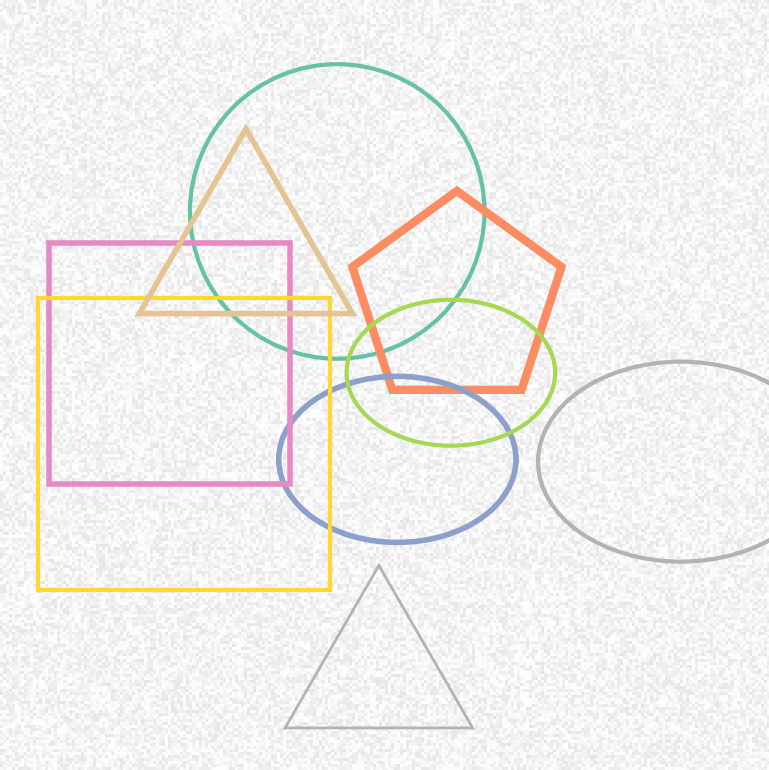[{"shape": "circle", "thickness": 1.5, "radius": 0.96, "center": [0.438, 0.725]}, {"shape": "pentagon", "thickness": 3, "radius": 0.71, "center": [0.593, 0.609]}, {"shape": "oval", "thickness": 2, "radius": 0.77, "center": [0.516, 0.403]}, {"shape": "square", "thickness": 2, "radius": 0.78, "center": [0.22, 0.528]}, {"shape": "oval", "thickness": 1.5, "radius": 0.68, "center": [0.586, 0.516]}, {"shape": "square", "thickness": 1.5, "radius": 0.95, "center": [0.239, 0.423]}, {"shape": "triangle", "thickness": 2, "radius": 0.8, "center": [0.319, 0.673]}, {"shape": "triangle", "thickness": 1, "radius": 0.7, "center": [0.492, 0.125]}, {"shape": "oval", "thickness": 1.5, "radius": 0.93, "center": [0.884, 0.4]}]